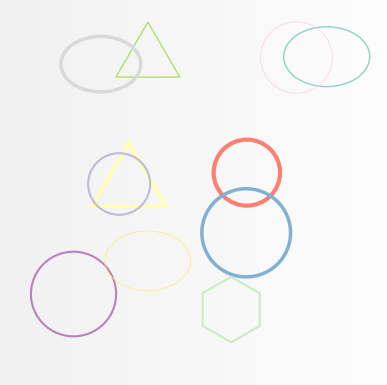[{"shape": "oval", "thickness": 1, "radius": 0.56, "center": [0.843, 0.853]}, {"shape": "triangle", "thickness": 2.5, "radius": 0.55, "center": [0.333, 0.519]}, {"shape": "circle", "thickness": 1.5, "radius": 0.4, "center": [0.307, 0.522]}, {"shape": "circle", "thickness": 3, "radius": 0.43, "center": [0.637, 0.552]}, {"shape": "circle", "thickness": 2.5, "radius": 0.57, "center": [0.635, 0.395]}, {"shape": "triangle", "thickness": 1, "radius": 0.48, "center": [0.382, 0.847]}, {"shape": "circle", "thickness": 0.5, "radius": 0.46, "center": [0.765, 0.851]}, {"shape": "oval", "thickness": 2.5, "radius": 0.52, "center": [0.26, 0.833]}, {"shape": "circle", "thickness": 1.5, "radius": 0.55, "center": [0.19, 0.236]}, {"shape": "hexagon", "thickness": 1.5, "radius": 0.42, "center": [0.597, 0.196]}, {"shape": "oval", "thickness": 0.5, "radius": 0.55, "center": [0.381, 0.322]}]